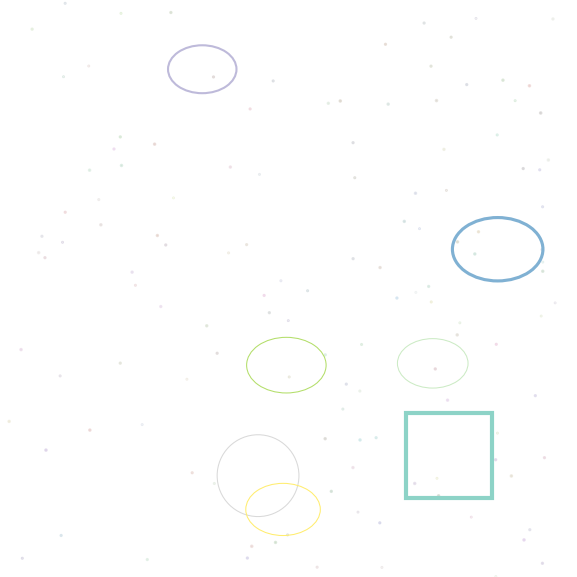[{"shape": "square", "thickness": 2, "radius": 0.37, "center": [0.777, 0.21]}, {"shape": "oval", "thickness": 1, "radius": 0.3, "center": [0.35, 0.879]}, {"shape": "oval", "thickness": 1.5, "radius": 0.39, "center": [0.862, 0.568]}, {"shape": "oval", "thickness": 0.5, "radius": 0.34, "center": [0.496, 0.367]}, {"shape": "circle", "thickness": 0.5, "radius": 0.35, "center": [0.447, 0.175]}, {"shape": "oval", "thickness": 0.5, "radius": 0.31, "center": [0.749, 0.37]}, {"shape": "oval", "thickness": 0.5, "radius": 0.32, "center": [0.49, 0.117]}]